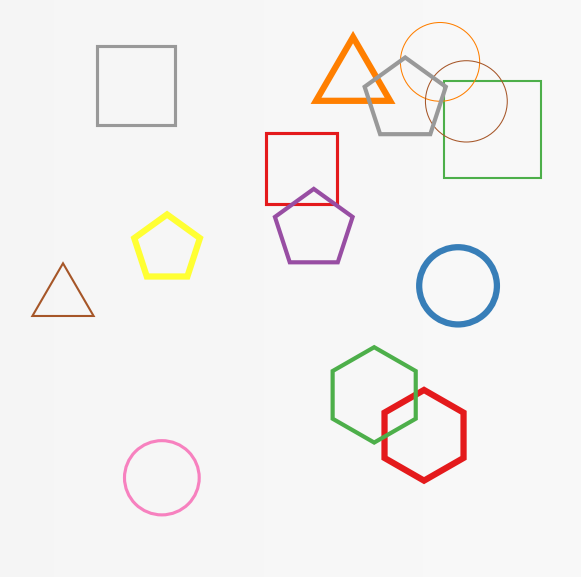[{"shape": "square", "thickness": 1.5, "radius": 0.31, "center": [0.519, 0.707]}, {"shape": "hexagon", "thickness": 3, "radius": 0.39, "center": [0.73, 0.245]}, {"shape": "circle", "thickness": 3, "radius": 0.33, "center": [0.788, 0.504]}, {"shape": "square", "thickness": 1, "radius": 0.42, "center": [0.847, 0.776]}, {"shape": "hexagon", "thickness": 2, "radius": 0.41, "center": [0.644, 0.315]}, {"shape": "pentagon", "thickness": 2, "radius": 0.35, "center": [0.54, 0.602]}, {"shape": "circle", "thickness": 0.5, "radius": 0.34, "center": [0.757, 0.892]}, {"shape": "triangle", "thickness": 3, "radius": 0.37, "center": [0.607, 0.861]}, {"shape": "pentagon", "thickness": 3, "radius": 0.3, "center": [0.287, 0.568]}, {"shape": "circle", "thickness": 0.5, "radius": 0.35, "center": [0.802, 0.824]}, {"shape": "triangle", "thickness": 1, "radius": 0.3, "center": [0.108, 0.482]}, {"shape": "circle", "thickness": 1.5, "radius": 0.32, "center": [0.278, 0.172]}, {"shape": "pentagon", "thickness": 2, "radius": 0.37, "center": [0.697, 0.826]}, {"shape": "square", "thickness": 1.5, "radius": 0.34, "center": [0.234, 0.851]}]